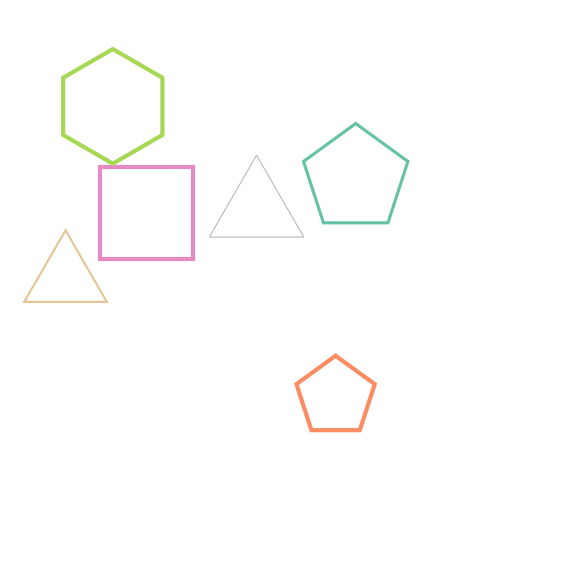[{"shape": "pentagon", "thickness": 1.5, "radius": 0.48, "center": [0.616, 0.69]}, {"shape": "pentagon", "thickness": 2, "radius": 0.36, "center": [0.581, 0.312]}, {"shape": "square", "thickness": 2, "radius": 0.4, "center": [0.254, 0.63]}, {"shape": "hexagon", "thickness": 2, "radius": 0.5, "center": [0.195, 0.815]}, {"shape": "triangle", "thickness": 1, "radius": 0.41, "center": [0.113, 0.518]}, {"shape": "triangle", "thickness": 0.5, "radius": 0.47, "center": [0.444, 0.636]}]